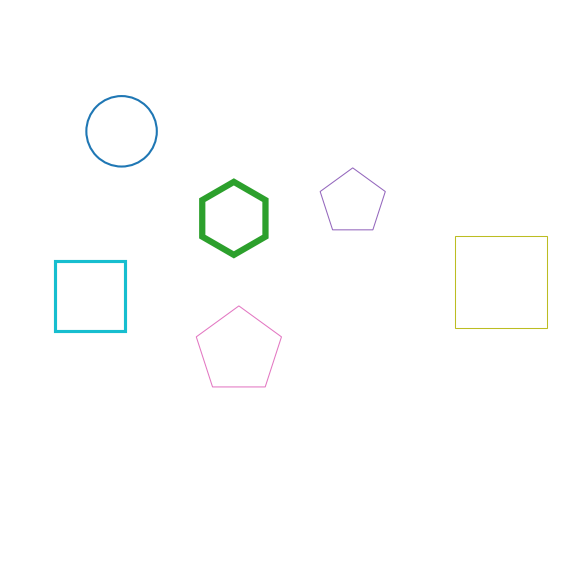[{"shape": "circle", "thickness": 1, "radius": 0.31, "center": [0.211, 0.772]}, {"shape": "hexagon", "thickness": 3, "radius": 0.32, "center": [0.405, 0.621]}, {"shape": "pentagon", "thickness": 0.5, "radius": 0.3, "center": [0.611, 0.649]}, {"shape": "pentagon", "thickness": 0.5, "radius": 0.39, "center": [0.414, 0.392]}, {"shape": "square", "thickness": 0.5, "radius": 0.4, "center": [0.868, 0.511]}, {"shape": "square", "thickness": 1.5, "radius": 0.3, "center": [0.156, 0.486]}]